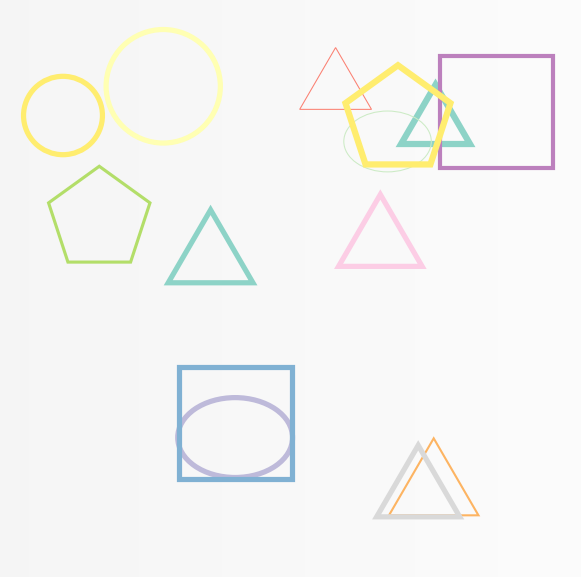[{"shape": "triangle", "thickness": 2.5, "radius": 0.42, "center": [0.362, 0.552]}, {"shape": "triangle", "thickness": 3, "radius": 0.34, "center": [0.749, 0.784]}, {"shape": "circle", "thickness": 2.5, "radius": 0.49, "center": [0.281, 0.85]}, {"shape": "oval", "thickness": 2.5, "radius": 0.49, "center": [0.405, 0.241]}, {"shape": "triangle", "thickness": 0.5, "radius": 0.36, "center": [0.577, 0.845]}, {"shape": "square", "thickness": 2.5, "radius": 0.49, "center": [0.406, 0.267]}, {"shape": "triangle", "thickness": 1, "radius": 0.44, "center": [0.746, 0.151]}, {"shape": "pentagon", "thickness": 1.5, "radius": 0.46, "center": [0.171, 0.619]}, {"shape": "triangle", "thickness": 2.5, "radius": 0.41, "center": [0.654, 0.579]}, {"shape": "triangle", "thickness": 2.5, "radius": 0.41, "center": [0.719, 0.145]}, {"shape": "square", "thickness": 2, "radius": 0.49, "center": [0.854, 0.805]}, {"shape": "oval", "thickness": 0.5, "radius": 0.38, "center": [0.667, 0.754]}, {"shape": "pentagon", "thickness": 3, "radius": 0.47, "center": [0.685, 0.791]}, {"shape": "circle", "thickness": 2.5, "radius": 0.34, "center": [0.108, 0.799]}]